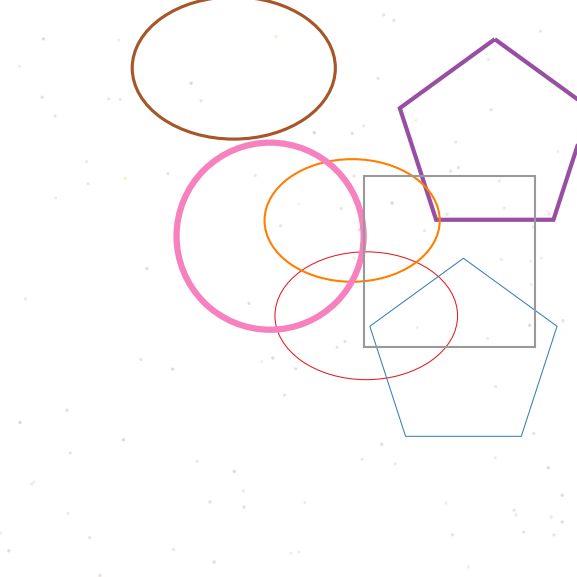[{"shape": "oval", "thickness": 0.5, "radius": 0.79, "center": [0.634, 0.452]}, {"shape": "pentagon", "thickness": 0.5, "radius": 0.85, "center": [0.802, 0.381]}, {"shape": "pentagon", "thickness": 2, "radius": 0.86, "center": [0.857, 0.758]}, {"shape": "oval", "thickness": 1, "radius": 0.76, "center": [0.61, 0.617]}, {"shape": "oval", "thickness": 1.5, "radius": 0.88, "center": [0.405, 0.881]}, {"shape": "circle", "thickness": 3, "radius": 0.81, "center": [0.468, 0.59]}, {"shape": "square", "thickness": 1, "radius": 0.74, "center": [0.779, 0.546]}]